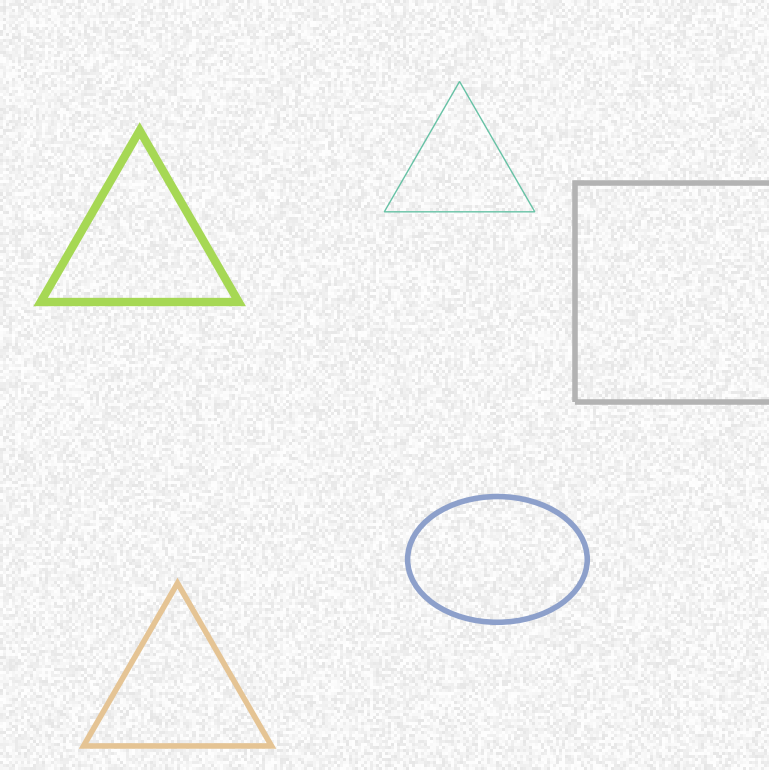[{"shape": "triangle", "thickness": 0.5, "radius": 0.56, "center": [0.597, 0.781]}, {"shape": "oval", "thickness": 2, "radius": 0.58, "center": [0.646, 0.274]}, {"shape": "triangle", "thickness": 3, "radius": 0.74, "center": [0.181, 0.682]}, {"shape": "triangle", "thickness": 2, "radius": 0.7, "center": [0.231, 0.102]}, {"shape": "square", "thickness": 2, "radius": 0.71, "center": [0.889, 0.62]}]